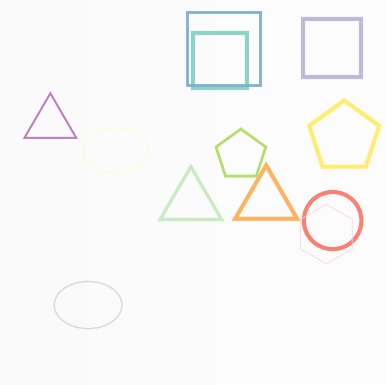[{"shape": "square", "thickness": 3, "radius": 0.35, "center": [0.568, 0.843]}, {"shape": "oval", "thickness": 0.5, "radius": 0.42, "center": [0.299, 0.609]}, {"shape": "square", "thickness": 3, "radius": 0.37, "center": [0.856, 0.876]}, {"shape": "circle", "thickness": 3, "radius": 0.37, "center": [0.858, 0.427]}, {"shape": "square", "thickness": 2, "radius": 0.47, "center": [0.577, 0.874]}, {"shape": "triangle", "thickness": 3, "radius": 0.46, "center": [0.687, 0.478]}, {"shape": "pentagon", "thickness": 2, "radius": 0.34, "center": [0.622, 0.597]}, {"shape": "hexagon", "thickness": 0.5, "radius": 0.39, "center": [0.842, 0.392]}, {"shape": "oval", "thickness": 1, "radius": 0.44, "center": [0.227, 0.208]}, {"shape": "triangle", "thickness": 1.5, "radius": 0.39, "center": [0.13, 0.68]}, {"shape": "triangle", "thickness": 2.5, "radius": 0.46, "center": [0.492, 0.476]}, {"shape": "pentagon", "thickness": 3, "radius": 0.48, "center": [0.888, 0.644]}]